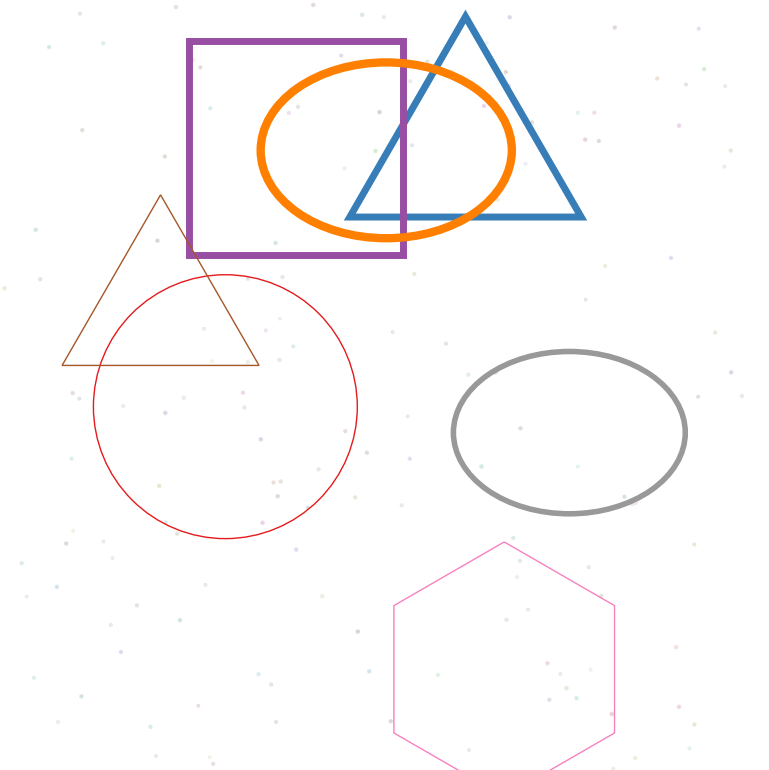[{"shape": "circle", "thickness": 0.5, "radius": 0.86, "center": [0.293, 0.472]}, {"shape": "triangle", "thickness": 2.5, "radius": 0.87, "center": [0.605, 0.805]}, {"shape": "square", "thickness": 2.5, "radius": 0.69, "center": [0.385, 0.808]}, {"shape": "oval", "thickness": 3, "radius": 0.82, "center": [0.502, 0.805]}, {"shape": "triangle", "thickness": 0.5, "radius": 0.74, "center": [0.209, 0.599]}, {"shape": "hexagon", "thickness": 0.5, "radius": 0.83, "center": [0.655, 0.131]}, {"shape": "oval", "thickness": 2, "radius": 0.75, "center": [0.739, 0.438]}]